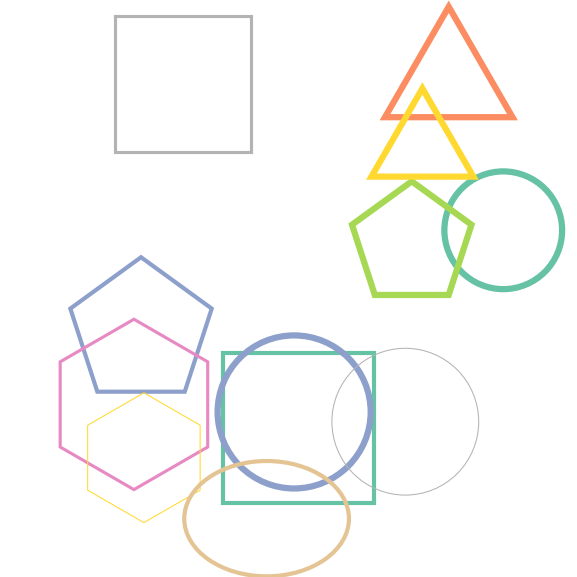[{"shape": "circle", "thickness": 3, "radius": 0.51, "center": [0.871, 0.6]}, {"shape": "square", "thickness": 2, "radius": 0.65, "center": [0.517, 0.258]}, {"shape": "triangle", "thickness": 3, "radius": 0.64, "center": [0.777, 0.86]}, {"shape": "pentagon", "thickness": 2, "radius": 0.64, "center": [0.244, 0.425]}, {"shape": "circle", "thickness": 3, "radius": 0.66, "center": [0.509, 0.286]}, {"shape": "hexagon", "thickness": 1.5, "radius": 0.74, "center": [0.232, 0.299]}, {"shape": "pentagon", "thickness": 3, "radius": 0.54, "center": [0.713, 0.576]}, {"shape": "triangle", "thickness": 3, "radius": 0.51, "center": [0.731, 0.744]}, {"shape": "hexagon", "thickness": 0.5, "radius": 0.56, "center": [0.249, 0.207]}, {"shape": "oval", "thickness": 2, "radius": 0.71, "center": [0.462, 0.101]}, {"shape": "circle", "thickness": 0.5, "radius": 0.64, "center": [0.702, 0.269]}, {"shape": "square", "thickness": 1.5, "radius": 0.59, "center": [0.316, 0.853]}]